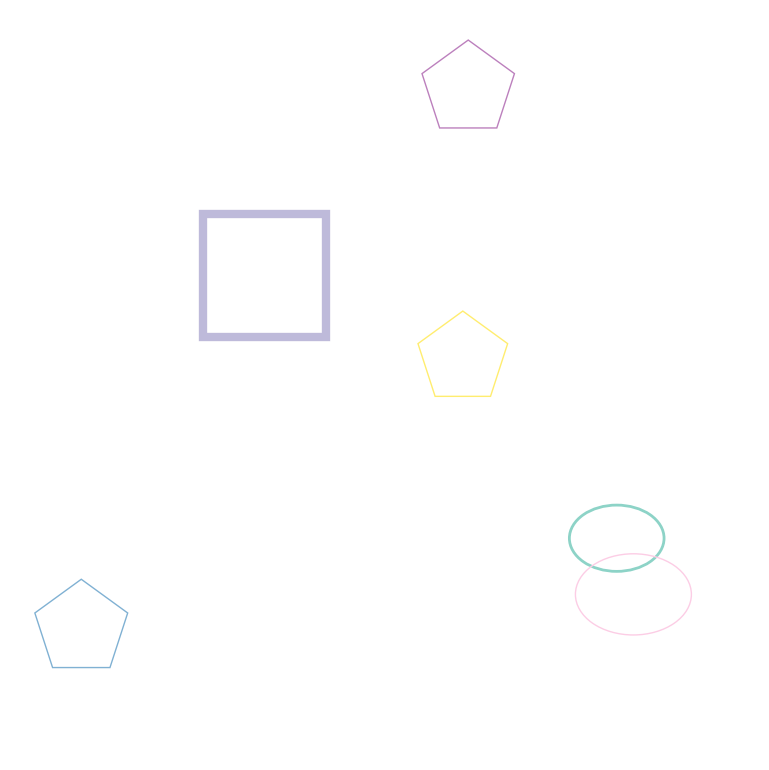[{"shape": "oval", "thickness": 1, "radius": 0.31, "center": [0.801, 0.301]}, {"shape": "square", "thickness": 3, "radius": 0.4, "center": [0.344, 0.642]}, {"shape": "pentagon", "thickness": 0.5, "radius": 0.32, "center": [0.106, 0.184]}, {"shape": "oval", "thickness": 0.5, "radius": 0.38, "center": [0.823, 0.228]}, {"shape": "pentagon", "thickness": 0.5, "radius": 0.32, "center": [0.608, 0.885]}, {"shape": "pentagon", "thickness": 0.5, "radius": 0.31, "center": [0.601, 0.535]}]